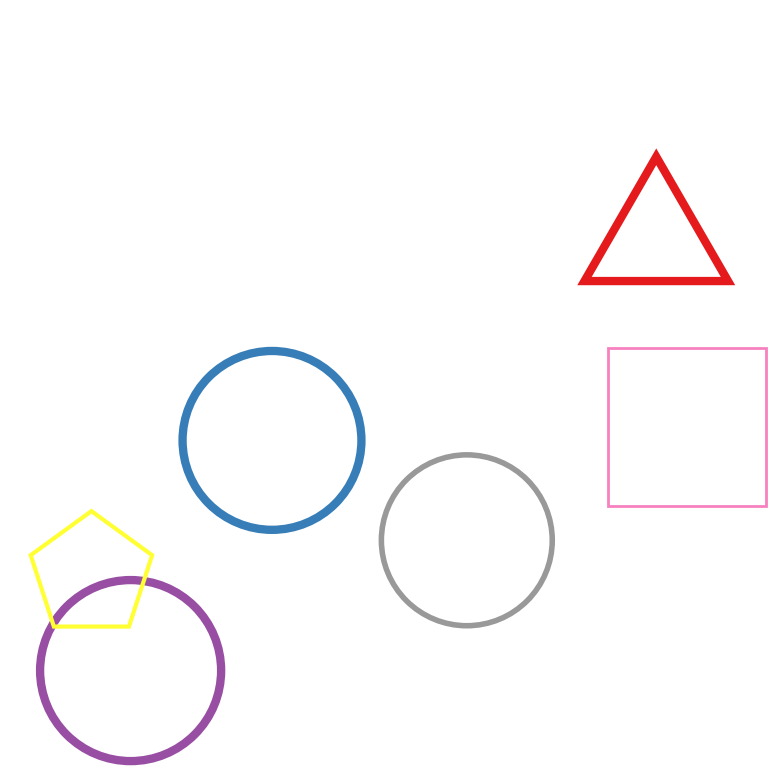[{"shape": "triangle", "thickness": 3, "radius": 0.54, "center": [0.852, 0.689]}, {"shape": "circle", "thickness": 3, "radius": 0.58, "center": [0.353, 0.428]}, {"shape": "circle", "thickness": 3, "radius": 0.59, "center": [0.17, 0.129]}, {"shape": "pentagon", "thickness": 1.5, "radius": 0.41, "center": [0.119, 0.253]}, {"shape": "square", "thickness": 1, "radius": 0.51, "center": [0.892, 0.445]}, {"shape": "circle", "thickness": 2, "radius": 0.55, "center": [0.606, 0.298]}]